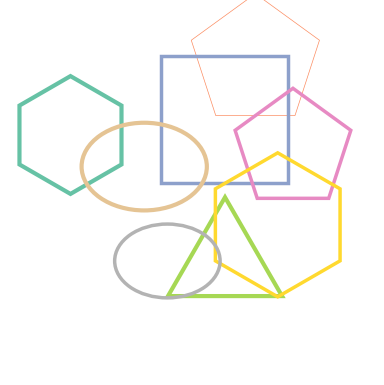[{"shape": "hexagon", "thickness": 3, "radius": 0.77, "center": [0.183, 0.649]}, {"shape": "pentagon", "thickness": 0.5, "radius": 0.88, "center": [0.663, 0.841]}, {"shape": "square", "thickness": 2.5, "radius": 0.82, "center": [0.584, 0.69]}, {"shape": "pentagon", "thickness": 2.5, "radius": 0.79, "center": [0.761, 0.613]}, {"shape": "triangle", "thickness": 3, "radius": 0.86, "center": [0.584, 0.317]}, {"shape": "hexagon", "thickness": 2.5, "radius": 0.93, "center": [0.721, 0.416]}, {"shape": "oval", "thickness": 3, "radius": 0.81, "center": [0.375, 0.567]}, {"shape": "oval", "thickness": 2.5, "radius": 0.68, "center": [0.435, 0.322]}]